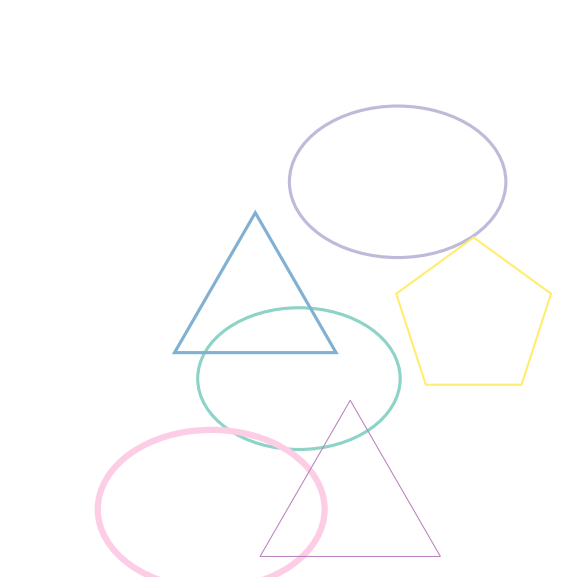[{"shape": "oval", "thickness": 1.5, "radius": 0.88, "center": [0.518, 0.344]}, {"shape": "oval", "thickness": 1.5, "radius": 0.94, "center": [0.689, 0.684]}, {"shape": "triangle", "thickness": 1.5, "radius": 0.81, "center": [0.442, 0.469]}, {"shape": "oval", "thickness": 3, "radius": 0.98, "center": [0.366, 0.117]}, {"shape": "triangle", "thickness": 0.5, "radius": 0.9, "center": [0.606, 0.126]}, {"shape": "pentagon", "thickness": 1, "radius": 0.7, "center": [0.82, 0.447]}]